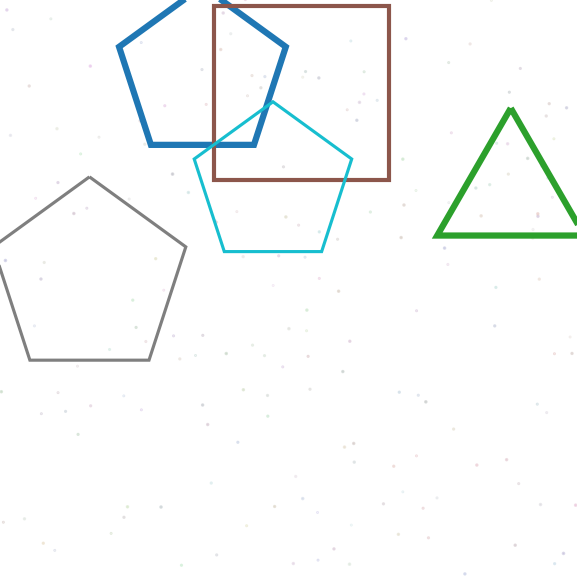[{"shape": "pentagon", "thickness": 3, "radius": 0.76, "center": [0.351, 0.871]}, {"shape": "triangle", "thickness": 3, "radius": 0.74, "center": [0.884, 0.665]}, {"shape": "square", "thickness": 2, "radius": 0.76, "center": [0.522, 0.838]}, {"shape": "pentagon", "thickness": 1.5, "radius": 0.88, "center": [0.155, 0.517]}, {"shape": "pentagon", "thickness": 1.5, "radius": 0.72, "center": [0.473, 0.679]}]